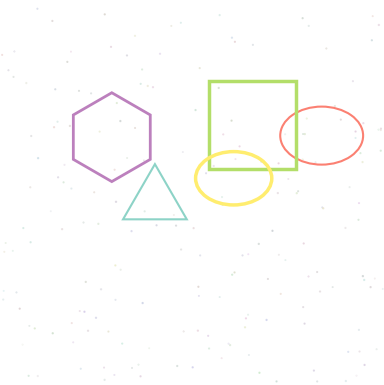[{"shape": "triangle", "thickness": 1.5, "radius": 0.48, "center": [0.402, 0.478]}, {"shape": "oval", "thickness": 1.5, "radius": 0.54, "center": [0.836, 0.648]}, {"shape": "square", "thickness": 2.5, "radius": 0.57, "center": [0.655, 0.675]}, {"shape": "hexagon", "thickness": 2, "radius": 0.58, "center": [0.29, 0.644]}, {"shape": "oval", "thickness": 2.5, "radius": 0.49, "center": [0.607, 0.537]}]